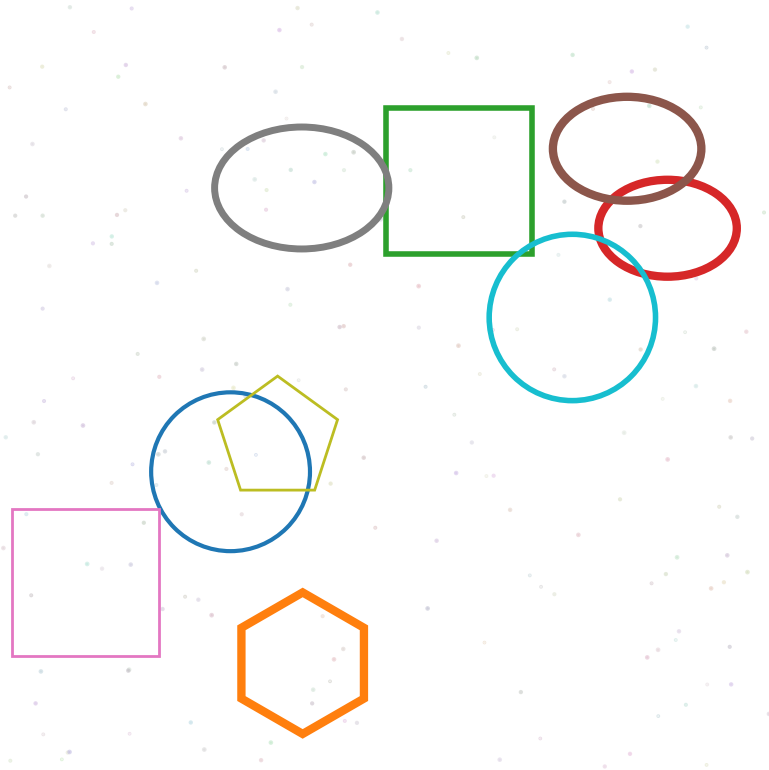[{"shape": "circle", "thickness": 1.5, "radius": 0.52, "center": [0.299, 0.387]}, {"shape": "hexagon", "thickness": 3, "radius": 0.46, "center": [0.393, 0.139]}, {"shape": "square", "thickness": 2, "radius": 0.47, "center": [0.596, 0.765]}, {"shape": "oval", "thickness": 3, "radius": 0.45, "center": [0.867, 0.704]}, {"shape": "oval", "thickness": 3, "radius": 0.48, "center": [0.814, 0.807]}, {"shape": "square", "thickness": 1, "radius": 0.48, "center": [0.111, 0.244]}, {"shape": "oval", "thickness": 2.5, "radius": 0.57, "center": [0.392, 0.756]}, {"shape": "pentagon", "thickness": 1, "radius": 0.41, "center": [0.361, 0.43]}, {"shape": "circle", "thickness": 2, "radius": 0.54, "center": [0.743, 0.588]}]